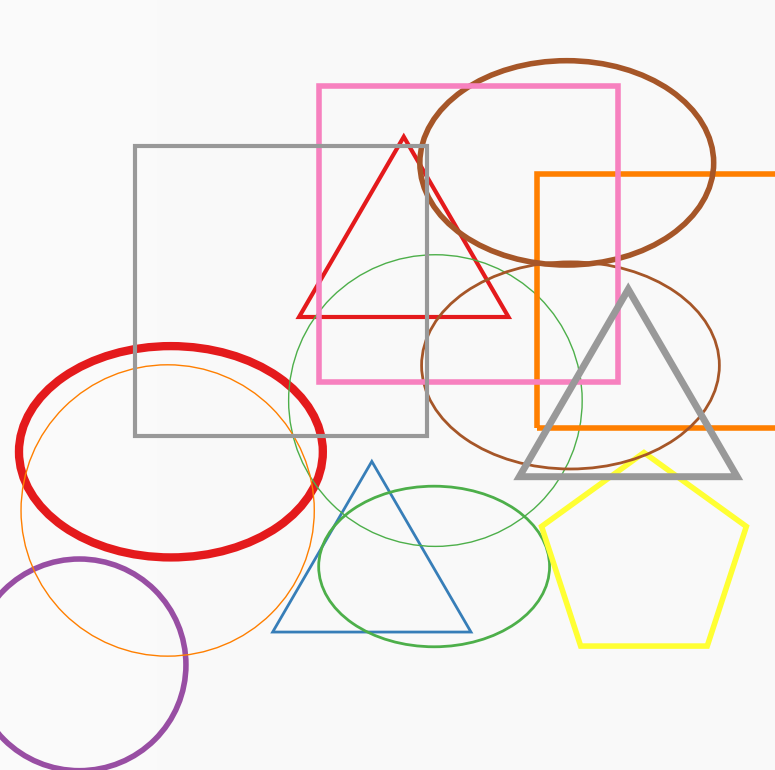[{"shape": "triangle", "thickness": 1.5, "radius": 0.78, "center": [0.521, 0.666]}, {"shape": "oval", "thickness": 3, "radius": 0.98, "center": [0.221, 0.413]}, {"shape": "triangle", "thickness": 1, "radius": 0.74, "center": [0.48, 0.253]}, {"shape": "circle", "thickness": 0.5, "radius": 0.95, "center": [0.562, 0.48]}, {"shape": "oval", "thickness": 1, "radius": 0.74, "center": [0.56, 0.264]}, {"shape": "circle", "thickness": 2, "radius": 0.69, "center": [0.102, 0.137]}, {"shape": "square", "thickness": 2, "radius": 0.83, "center": [0.858, 0.609]}, {"shape": "circle", "thickness": 0.5, "radius": 0.95, "center": [0.216, 0.337]}, {"shape": "pentagon", "thickness": 2, "radius": 0.69, "center": [0.831, 0.273]}, {"shape": "oval", "thickness": 2, "radius": 0.95, "center": [0.731, 0.788]}, {"shape": "oval", "thickness": 1, "radius": 0.96, "center": [0.736, 0.525]}, {"shape": "square", "thickness": 2, "radius": 0.96, "center": [0.605, 0.696]}, {"shape": "triangle", "thickness": 2.5, "radius": 0.81, "center": [0.811, 0.462]}, {"shape": "square", "thickness": 1.5, "radius": 0.94, "center": [0.362, 0.622]}]